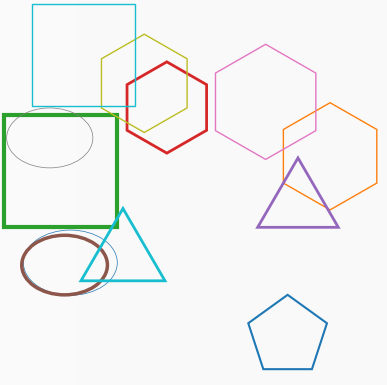[{"shape": "oval", "thickness": 0.5, "radius": 0.61, "center": [0.182, 0.318]}, {"shape": "pentagon", "thickness": 1.5, "radius": 0.53, "center": [0.742, 0.127]}, {"shape": "hexagon", "thickness": 1, "radius": 0.7, "center": [0.852, 0.594]}, {"shape": "square", "thickness": 3, "radius": 0.73, "center": [0.157, 0.556]}, {"shape": "hexagon", "thickness": 2, "radius": 0.59, "center": [0.431, 0.721]}, {"shape": "triangle", "thickness": 2, "radius": 0.6, "center": [0.769, 0.47]}, {"shape": "oval", "thickness": 2.5, "radius": 0.55, "center": [0.167, 0.312]}, {"shape": "hexagon", "thickness": 1, "radius": 0.75, "center": [0.686, 0.735]}, {"shape": "oval", "thickness": 0.5, "radius": 0.56, "center": [0.128, 0.642]}, {"shape": "hexagon", "thickness": 1, "radius": 0.64, "center": [0.372, 0.783]}, {"shape": "square", "thickness": 1, "radius": 0.67, "center": [0.216, 0.858]}, {"shape": "triangle", "thickness": 2, "radius": 0.63, "center": [0.317, 0.333]}]